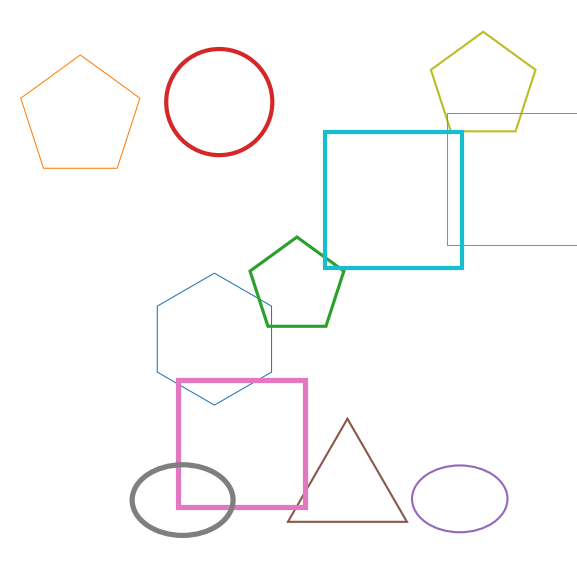[{"shape": "hexagon", "thickness": 0.5, "radius": 0.57, "center": [0.371, 0.412]}, {"shape": "pentagon", "thickness": 0.5, "radius": 0.54, "center": [0.139, 0.796]}, {"shape": "pentagon", "thickness": 1.5, "radius": 0.43, "center": [0.514, 0.503]}, {"shape": "circle", "thickness": 2, "radius": 0.46, "center": [0.38, 0.822]}, {"shape": "oval", "thickness": 1, "radius": 0.41, "center": [0.796, 0.135]}, {"shape": "triangle", "thickness": 1, "radius": 0.59, "center": [0.602, 0.155]}, {"shape": "square", "thickness": 2.5, "radius": 0.55, "center": [0.418, 0.231]}, {"shape": "oval", "thickness": 2.5, "radius": 0.44, "center": [0.316, 0.133]}, {"shape": "pentagon", "thickness": 1, "radius": 0.48, "center": [0.837, 0.849]}, {"shape": "square", "thickness": 2, "radius": 0.59, "center": [0.681, 0.653]}, {"shape": "square", "thickness": 0.5, "radius": 0.57, "center": [0.888, 0.689]}]